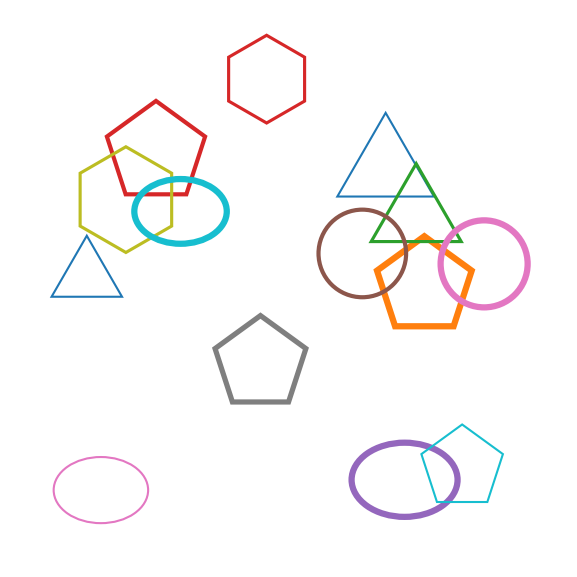[{"shape": "triangle", "thickness": 1, "radius": 0.48, "center": [0.668, 0.707]}, {"shape": "triangle", "thickness": 1, "radius": 0.35, "center": [0.15, 0.52]}, {"shape": "pentagon", "thickness": 3, "radius": 0.43, "center": [0.735, 0.504]}, {"shape": "triangle", "thickness": 1.5, "radius": 0.45, "center": [0.721, 0.626]}, {"shape": "pentagon", "thickness": 2, "radius": 0.45, "center": [0.27, 0.735]}, {"shape": "hexagon", "thickness": 1.5, "radius": 0.38, "center": [0.462, 0.862]}, {"shape": "oval", "thickness": 3, "radius": 0.46, "center": [0.701, 0.168]}, {"shape": "circle", "thickness": 2, "radius": 0.38, "center": [0.627, 0.56]}, {"shape": "circle", "thickness": 3, "radius": 0.38, "center": [0.838, 0.542]}, {"shape": "oval", "thickness": 1, "radius": 0.41, "center": [0.175, 0.15]}, {"shape": "pentagon", "thickness": 2.5, "radius": 0.41, "center": [0.451, 0.37]}, {"shape": "hexagon", "thickness": 1.5, "radius": 0.46, "center": [0.218, 0.653]}, {"shape": "pentagon", "thickness": 1, "radius": 0.37, "center": [0.8, 0.19]}, {"shape": "oval", "thickness": 3, "radius": 0.4, "center": [0.313, 0.633]}]